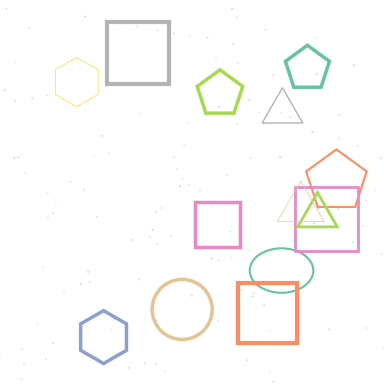[{"shape": "pentagon", "thickness": 2.5, "radius": 0.3, "center": [0.798, 0.822]}, {"shape": "oval", "thickness": 1.5, "radius": 0.41, "center": [0.731, 0.297]}, {"shape": "pentagon", "thickness": 1.5, "radius": 0.41, "center": [0.874, 0.529]}, {"shape": "square", "thickness": 3, "radius": 0.39, "center": [0.695, 0.187]}, {"shape": "hexagon", "thickness": 2.5, "radius": 0.34, "center": [0.269, 0.124]}, {"shape": "square", "thickness": 2, "radius": 0.41, "center": [0.847, 0.431]}, {"shape": "square", "thickness": 2.5, "radius": 0.29, "center": [0.565, 0.417]}, {"shape": "pentagon", "thickness": 2.5, "radius": 0.31, "center": [0.571, 0.756]}, {"shape": "triangle", "thickness": 2, "radius": 0.3, "center": [0.825, 0.44]}, {"shape": "hexagon", "thickness": 0.5, "radius": 0.32, "center": [0.199, 0.787]}, {"shape": "circle", "thickness": 2.5, "radius": 0.39, "center": [0.473, 0.196]}, {"shape": "triangle", "thickness": 0.5, "radius": 0.35, "center": [0.781, 0.46]}, {"shape": "square", "thickness": 3, "radius": 0.4, "center": [0.358, 0.863]}, {"shape": "triangle", "thickness": 1, "radius": 0.31, "center": [0.734, 0.711]}]